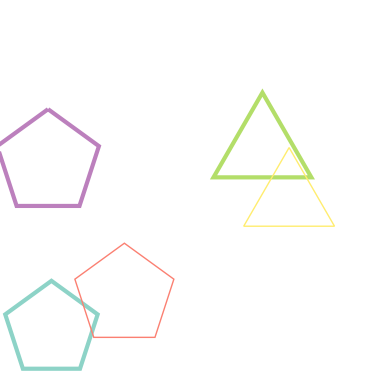[{"shape": "pentagon", "thickness": 3, "radius": 0.63, "center": [0.134, 0.144]}, {"shape": "pentagon", "thickness": 1, "radius": 0.68, "center": [0.323, 0.233]}, {"shape": "triangle", "thickness": 3, "radius": 0.73, "center": [0.682, 0.613]}, {"shape": "pentagon", "thickness": 3, "radius": 0.69, "center": [0.125, 0.577]}, {"shape": "triangle", "thickness": 1, "radius": 0.68, "center": [0.751, 0.481]}]